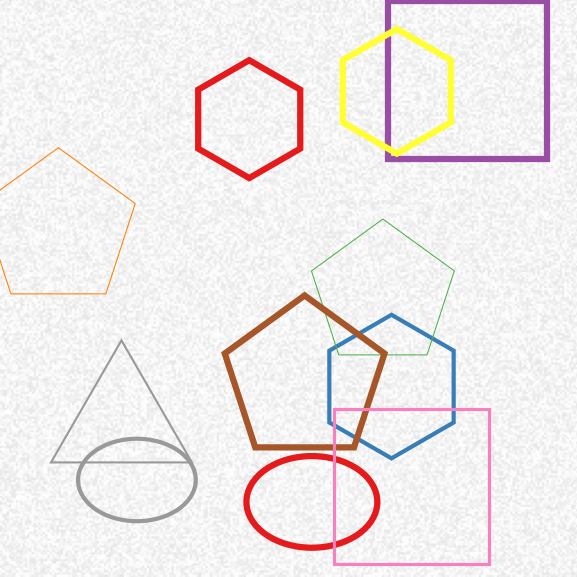[{"shape": "oval", "thickness": 3, "radius": 0.57, "center": [0.54, 0.13]}, {"shape": "hexagon", "thickness": 3, "radius": 0.51, "center": [0.432, 0.793]}, {"shape": "hexagon", "thickness": 2, "radius": 0.62, "center": [0.678, 0.33]}, {"shape": "pentagon", "thickness": 0.5, "radius": 0.65, "center": [0.663, 0.49]}, {"shape": "square", "thickness": 3, "radius": 0.69, "center": [0.81, 0.861]}, {"shape": "pentagon", "thickness": 0.5, "radius": 0.7, "center": [0.101, 0.603]}, {"shape": "hexagon", "thickness": 3, "radius": 0.54, "center": [0.687, 0.841]}, {"shape": "pentagon", "thickness": 3, "radius": 0.73, "center": [0.528, 0.342]}, {"shape": "square", "thickness": 1.5, "radius": 0.67, "center": [0.712, 0.156]}, {"shape": "oval", "thickness": 2, "radius": 0.51, "center": [0.237, 0.168]}, {"shape": "triangle", "thickness": 1, "radius": 0.7, "center": [0.21, 0.269]}]